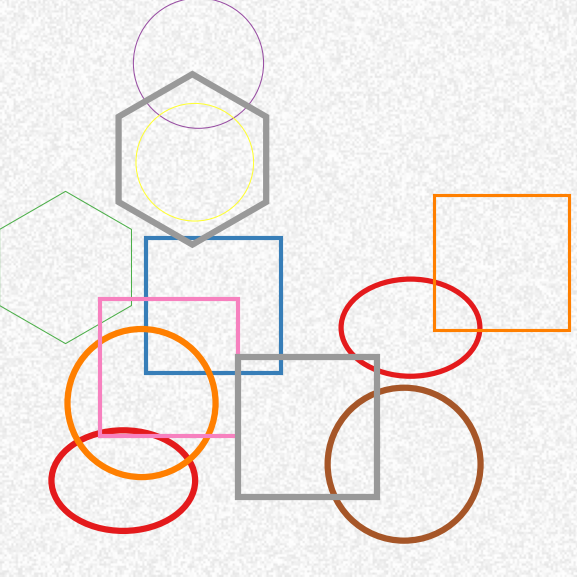[{"shape": "oval", "thickness": 2.5, "radius": 0.6, "center": [0.711, 0.432]}, {"shape": "oval", "thickness": 3, "radius": 0.62, "center": [0.214, 0.167]}, {"shape": "square", "thickness": 2, "radius": 0.58, "center": [0.37, 0.471]}, {"shape": "hexagon", "thickness": 0.5, "radius": 0.66, "center": [0.114, 0.536]}, {"shape": "circle", "thickness": 0.5, "radius": 0.56, "center": [0.344, 0.89]}, {"shape": "circle", "thickness": 3, "radius": 0.64, "center": [0.245, 0.301]}, {"shape": "square", "thickness": 1.5, "radius": 0.58, "center": [0.868, 0.545]}, {"shape": "circle", "thickness": 0.5, "radius": 0.51, "center": [0.337, 0.718]}, {"shape": "circle", "thickness": 3, "radius": 0.66, "center": [0.7, 0.195]}, {"shape": "square", "thickness": 2, "radius": 0.59, "center": [0.293, 0.363]}, {"shape": "square", "thickness": 3, "radius": 0.61, "center": [0.533, 0.26]}, {"shape": "hexagon", "thickness": 3, "radius": 0.74, "center": [0.333, 0.723]}]